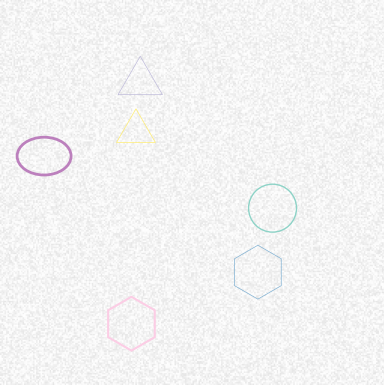[{"shape": "circle", "thickness": 1, "radius": 0.31, "center": [0.708, 0.459]}, {"shape": "triangle", "thickness": 0.5, "radius": 0.33, "center": [0.364, 0.787]}, {"shape": "hexagon", "thickness": 0.5, "radius": 0.35, "center": [0.67, 0.293]}, {"shape": "hexagon", "thickness": 1.5, "radius": 0.35, "center": [0.341, 0.159]}, {"shape": "oval", "thickness": 2, "radius": 0.35, "center": [0.115, 0.595]}, {"shape": "triangle", "thickness": 0.5, "radius": 0.29, "center": [0.353, 0.659]}]